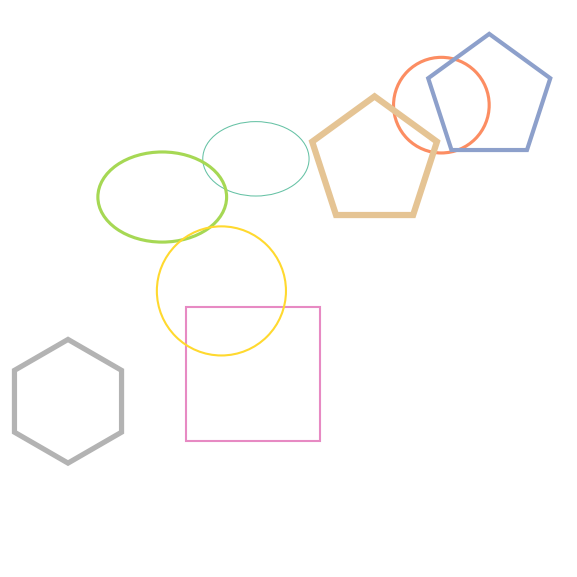[{"shape": "oval", "thickness": 0.5, "radius": 0.46, "center": [0.443, 0.724]}, {"shape": "circle", "thickness": 1.5, "radius": 0.41, "center": [0.764, 0.817]}, {"shape": "pentagon", "thickness": 2, "radius": 0.56, "center": [0.847, 0.829]}, {"shape": "square", "thickness": 1, "radius": 0.58, "center": [0.438, 0.352]}, {"shape": "oval", "thickness": 1.5, "radius": 0.56, "center": [0.281, 0.658]}, {"shape": "circle", "thickness": 1, "radius": 0.56, "center": [0.383, 0.495]}, {"shape": "pentagon", "thickness": 3, "radius": 0.57, "center": [0.649, 0.719]}, {"shape": "hexagon", "thickness": 2.5, "radius": 0.54, "center": [0.118, 0.304]}]